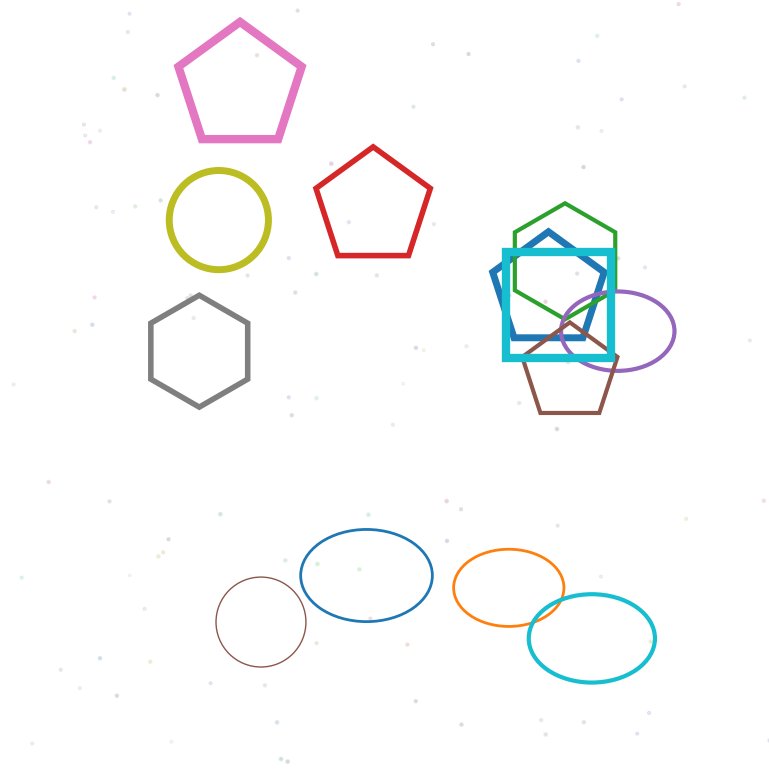[{"shape": "pentagon", "thickness": 2.5, "radius": 0.38, "center": [0.712, 0.623]}, {"shape": "oval", "thickness": 1, "radius": 0.43, "center": [0.476, 0.253]}, {"shape": "oval", "thickness": 1, "radius": 0.36, "center": [0.661, 0.237]}, {"shape": "hexagon", "thickness": 1.5, "radius": 0.38, "center": [0.734, 0.661]}, {"shape": "pentagon", "thickness": 2, "radius": 0.39, "center": [0.485, 0.731]}, {"shape": "oval", "thickness": 1.5, "radius": 0.37, "center": [0.802, 0.57]}, {"shape": "circle", "thickness": 0.5, "radius": 0.29, "center": [0.339, 0.192]}, {"shape": "pentagon", "thickness": 1.5, "radius": 0.33, "center": [0.74, 0.516]}, {"shape": "pentagon", "thickness": 3, "radius": 0.42, "center": [0.312, 0.887]}, {"shape": "hexagon", "thickness": 2, "radius": 0.36, "center": [0.259, 0.544]}, {"shape": "circle", "thickness": 2.5, "radius": 0.32, "center": [0.284, 0.714]}, {"shape": "oval", "thickness": 1.5, "radius": 0.41, "center": [0.769, 0.171]}, {"shape": "square", "thickness": 3, "radius": 0.34, "center": [0.725, 0.604]}]